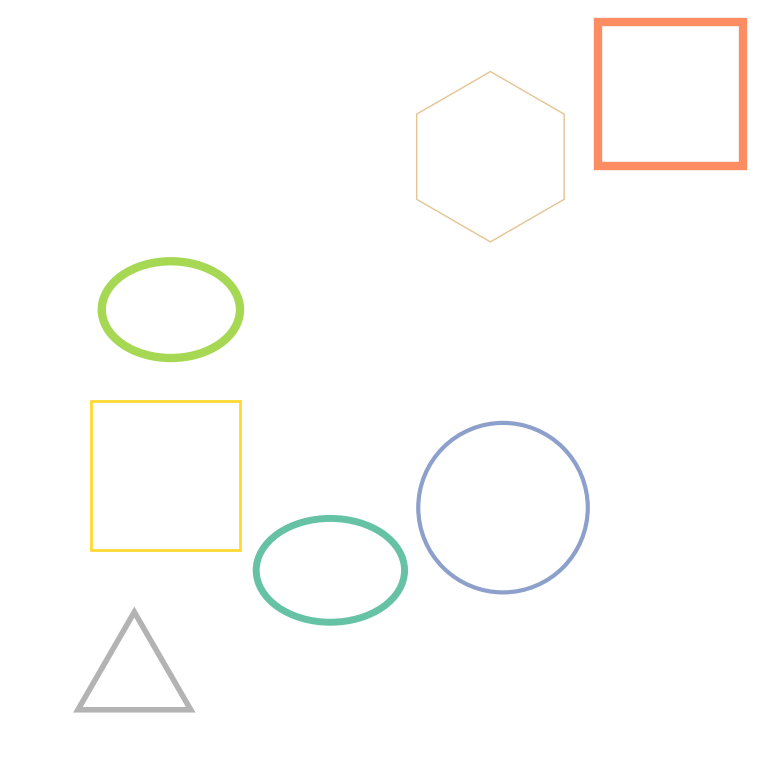[{"shape": "oval", "thickness": 2.5, "radius": 0.48, "center": [0.429, 0.259]}, {"shape": "square", "thickness": 3, "radius": 0.47, "center": [0.871, 0.878]}, {"shape": "circle", "thickness": 1.5, "radius": 0.55, "center": [0.653, 0.341]}, {"shape": "oval", "thickness": 3, "radius": 0.45, "center": [0.222, 0.598]}, {"shape": "square", "thickness": 1, "radius": 0.49, "center": [0.215, 0.383]}, {"shape": "hexagon", "thickness": 0.5, "radius": 0.55, "center": [0.637, 0.796]}, {"shape": "triangle", "thickness": 2, "radius": 0.42, "center": [0.174, 0.121]}]